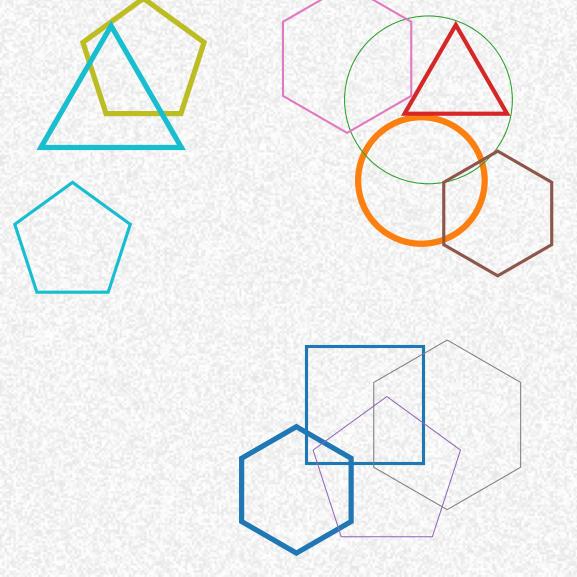[{"shape": "square", "thickness": 1.5, "radius": 0.51, "center": [0.631, 0.299]}, {"shape": "hexagon", "thickness": 2.5, "radius": 0.55, "center": [0.513, 0.151]}, {"shape": "circle", "thickness": 3, "radius": 0.55, "center": [0.73, 0.687]}, {"shape": "circle", "thickness": 0.5, "radius": 0.73, "center": [0.742, 0.826]}, {"shape": "triangle", "thickness": 2, "radius": 0.51, "center": [0.789, 0.853]}, {"shape": "pentagon", "thickness": 0.5, "radius": 0.67, "center": [0.67, 0.178]}, {"shape": "hexagon", "thickness": 1.5, "radius": 0.54, "center": [0.862, 0.629]}, {"shape": "hexagon", "thickness": 1, "radius": 0.64, "center": [0.601, 0.897]}, {"shape": "hexagon", "thickness": 0.5, "radius": 0.73, "center": [0.774, 0.263]}, {"shape": "pentagon", "thickness": 2.5, "radius": 0.55, "center": [0.248, 0.892]}, {"shape": "triangle", "thickness": 2.5, "radius": 0.7, "center": [0.192, 0.814]}, {"shape": "pentagon", "thickness": 1.5, "radius": 0.53, "center": [0.126, 0.578]}]